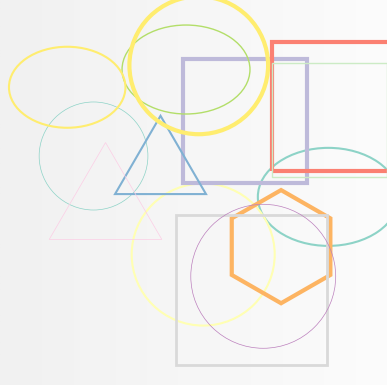[{"shape": "circle", "thickness": 0.5, "radius": 0.7, "center": [0.241, 0.595]}, {"shape": "oval", "thickness": 1.5, "radius": 0.91, "center": [0.847, 0.489]}, {"shape": "circle", "thickness": 1.5, "radius": 0.92, "center": [0.524, 0.339]}, {"shape": "square", "thickness": 3, "radius": 0.8, "center": [0.633, 0.686]}, {"shape": "square", "thickness": 3, "radius": 0.83, "center": [0.868, 0.724]}, {"shape": "triangle", "thickness": 1.5, "radius": 0.68, "center": [0.414, 0.564]}, {"shape": "hexagon", "thickness": 3, "radius": 0.73, "center": [0.725, 0.359]}, {"shape": "oval", "thickness": 1, "radius": 0.83, "center": [0.48, 0.819]}, {"shape": "triangle", "thickness": 0.5, "radius": 0.84, "center": [0.272, 0.462]}, {"shape": "square", "thickness": 2, "radius": 0.97, "center": [0.648, 0.246]}, {"shape": "circle", "thickness": 0.5, "radius": 0.93, "center": [0.679, 0.282]}, {"shape": "square", "thickness": 1, "radius": 0.74, "center": [0.851, 0.687]}, {"shape": "oval", "thickness": 1.5, "radius": 0.75, "center": [0.173, 0.773]}, {"shape": "circle", "thickness": 3, "radius": 0.89, "center": [0.513, 0.83]}]